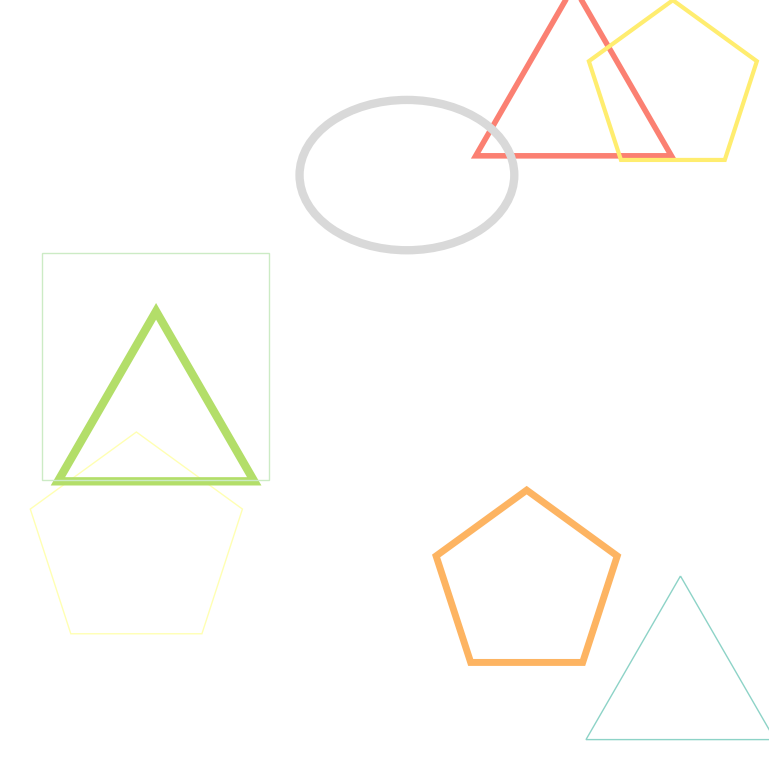[{"shape": "triangle", "thickness": 0.5, "radius": 0.71, "center": [0.884, 0.11]}, {"shape": "pentagon", "thickness": 0.5, "radius": 0.72, "center": [0.177, 0.294]}, {"shape": "triangle", "thickness": 2, "radius": 0.73, "center": [0.745, 0.871]}, {"shape": "pentagon", "thickness": 2.5, "radius": 0.62, "center": [0.684, 0.24]}, {"shape": "triangle", "thickness": 3, "radius": 0.74, "center": [0.203, 0.448]}, {"shape": "oval", "thickness": 3, "radius": 0.7, "center": [0.528, 0.773]}, {"shape": "square", "thickness": 0.5, "radius": 0.74, "center": [0.202, 0.525]}, {"shape": "pentagon", "thickness": 1.5, "radius": 0.57, "center": [0.874, 0.885]}]